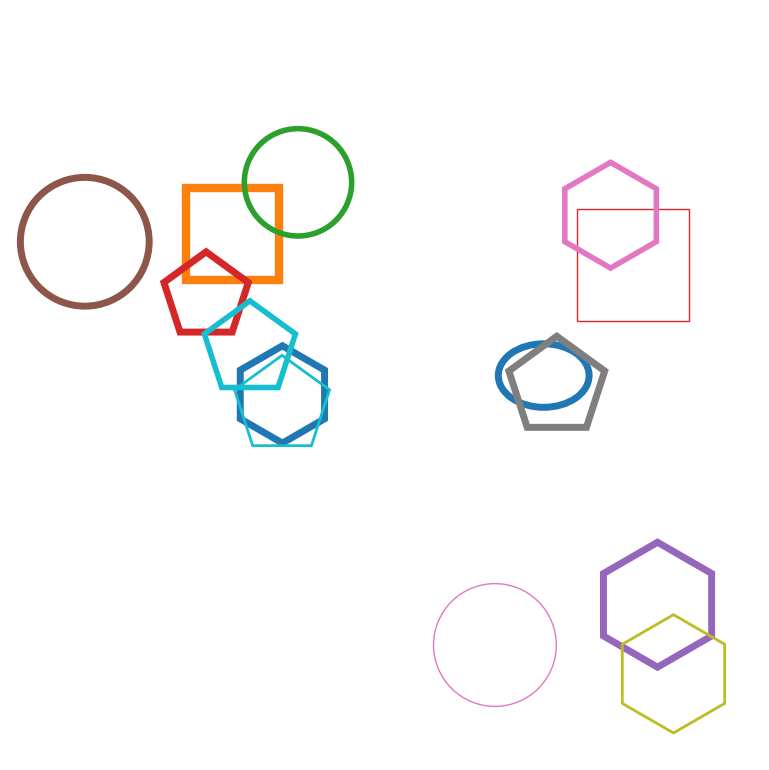[{"shape": "oval", "thickness": 2.5, "radius": 0.29, "center": [0.706, 0.512]}, {"shape": "hexagon", "thickness": 2.5, "radius": 0.32, "center": [0.367, 0.488]}, {"shape": "square", "thickness": 3, "radius": 0.3, "center": [0.302, 0.696]}, {"shape": "circle", "thickness": 2, "radius": 0.35, "center": [0.387, 0.763]}, {"shape": "square", "thickness": 0.5, "radius": 0.36, "center": [0.822, 0.656]}, {"shape": "pentagon", "thickness": 2.5, "radius": 0.29, "center": [0.268, 0.615]}, {"shape": "hexagon", "thickness": 2.5, "radius": 0.41, "center": [0.854, 0.215]}, {"shape": "circle", "thickness": 2.5, "radius": 0.42, "center": [0.11, 0.686]}, {"shape": "hexagon", "thickness": 2, "radius": 0.34, "center": [0.793, 0.72]}, {"shape": "circle", "thickness": 0.5, "radius": 0.4, "center": [0.643, 0.162]}, {"shape": "pentagon", "thickness": 2.5, "radius": 0.33, "center": [0.723, 0.498]}, {"shape": "hexagon", "thickness": 1, "radius": 0.38, "center": [0.875, 0.125]}, {"shape": "pentagon", "thickness": 2, "radius": 0.31, "center": [0.325, 0.547]}, {"shape": "pentagon", "thickness": 1, "radius": 0.32, "center": [0.366, 0.474]}]